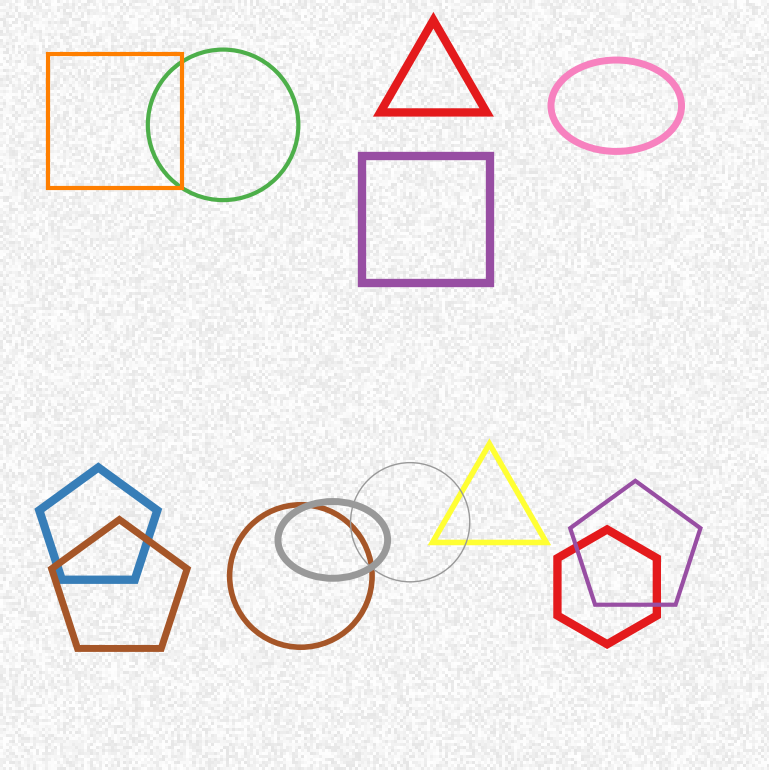[{"shape": "hexagon", "thickness": 3, "radius": 0.37, "center": [0.788, 0.238]}, {"shape": "triangle", "thickness": 3, "radius": 0.4, "center": [0.563, 0.894]}, {"shape": "pentagon", "thickness": 3, "radius": 0.4, "center": [0.128, 0.312]}, {"shape": "circle", "thickness": 1.5, "radius": 0.49, "center": [0.29, 0.838]}, {"shape": "pentagon", "thickness": 1.5, "radius": 0.44, "center": [0.825, 0.287]}, {"shape": "square", "thickness": 3, "radius": 0.42, "center": [0.553, 0.715]}, {"shape": "square", "thickness": 1.5, "radius": 0.43, "center": [0.149, 0.843]}, {"shape": "triangle", "thickness": 2, "radius": 0.43, "center": [0.636, 0.338]}, {"shape": "circle", "thickness": 2, "radius": 0.46, "center": [0.391, 0.252]}, {"shape": "pentagon", "thickness": 2.5, "radius": 0.46, "center": [0.155, 0.233]}, {"shape": "oval", "thickness": 2.5, "radius": 0.42, "center": [0.8, 0.863]}, {"shape": "circle", "thickness": 0.5, "radius": 0.39, "center": [0.533, 0.322]}, {"shape": "oval", "thickness": 2.5, "radius": 0.36, "center": [0.432, 0.299]}]